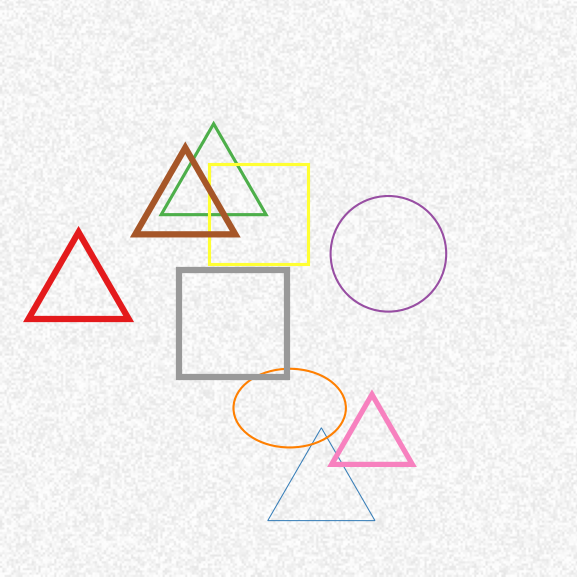[{"shape": "triangle", "thickness": 3, "radius": 0.5, "center": [0.136, 0.497]}, {"shape": "triangle", "thickness": 0.5, "radius": 0.54, "center": [0.556, 0.151]}, {"shape": "triangle", "thickness": 1.5, "radius": 0.52, "center": [0.37, 0.68]}, {"shape": "circle", "thickness": 1, "radius": 0.5, "center": [0.673, 0.56]}, {"shape": "oval", "thickness": 1, "radius": 0.49, "center": [0.502, 0.292]}, {"shape": "square", "thickness": 1.5, "radius": 0.43, "center": [0.448, 0.629]}, {"shape": "triangle", "thickness": 3, "radius": 0.5, "center": [0.321, 0.643]}, {"shape": "triangle", "thickness": 2.5, "radius": 0.4, "center": [0.644, 0.235]}, {"shape": "square", "thickness": 3, "radius": 0.46, "center": [0.403, 0.439]}]